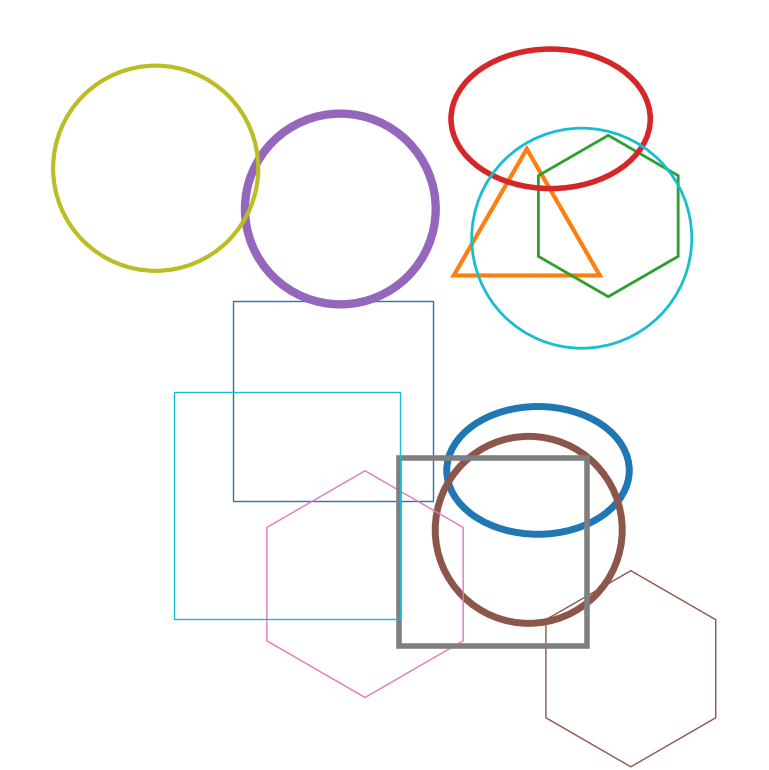[{"shape": "oval", "thickness": 2.5, "radius": 0.59, "center": [0.699, 0.389]}, {"shape": "square", "thickness": 0.5, "radius": 0.65, "center": [0.433, 0.479]}, {"shape": "triangle", "thickness": 1.5, "radius": 0.55, "center": [0.684, 0.697]}, {"shape": "hexagon", "thickness": 1, "radius": 0.52, "center": [0.79, 0.719]}, {"shape": "oval", "thickness": 2, "radius": 0.65, "center": [0.715, 0.846]}, {"shape": "circle", "thickness": 3, "radius": 0.62, "center": [0.442, 0.729]}, {"shape": "hexagon", "thickness": 0.5, "radius": 0.64, "center": [0.819, 0.131]}, {"shape": "circle", "thickness": 2.5, "radius": 0.61, "center": [0.687, 0.312]}, {"shape": "hexagon", "thickness": 0.5, "radius": 0.74, "center": [0.474, 0.241]}, {"shape": "square", "thickness": 2, "radius": 0.61, "center": [0.64, 0.283]}, {"shape": "circle", "thickness": 1.5, "radius": 0.67, "center": [0.202, 0.781]}, {"shape": "circle", "thickness": 1, "radius": 0.71, "center": [0.756, 0.691]}, {"shape": "square", "thickness": 0.5, "radius": 0.74, "center": [0.373, 0.343]}]